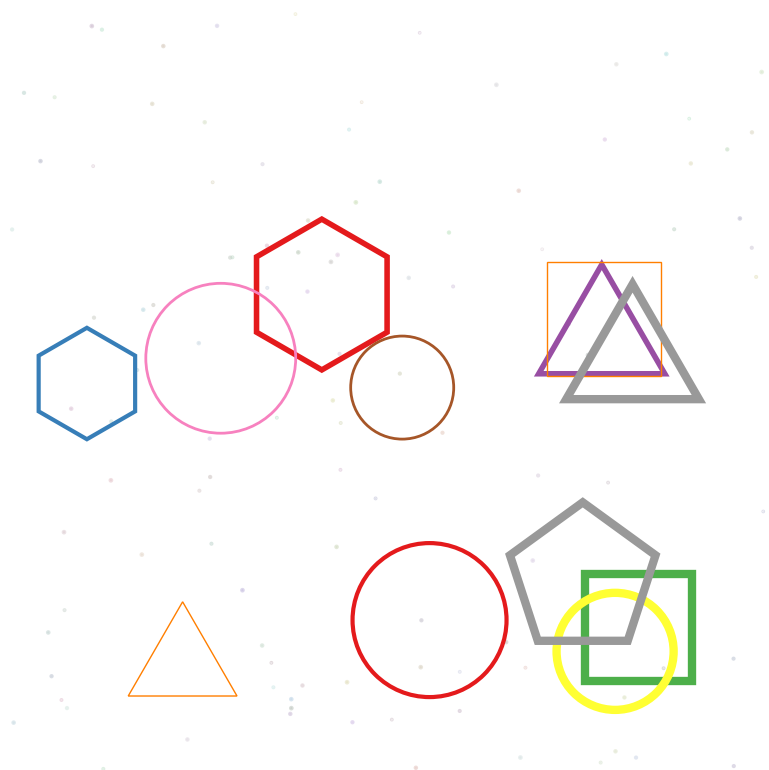[{"shape": "circle", "thickness": 1.5, "radius": 0.5, "center": [0.558, 0.195]}, {"shape": "hexagon", "thickness": 2, "radius": 0.49, "center": [0.418, 0.617]}, {"shape": "hexagon", "thickness": 1.5, "radius": 0.36, "center": [0.113, 0.502]}, {"shape": "square", "thickness": 3, "radius": 0.35, "center": [0.83, 0.186]}, {"shape": "triangle", "thickness": 2, "radius": 0.47, "center": [0.781, 0.562]}, {"shape": "triangle", "thickness": 0.5, "radius": 0.41, "center": [0.237, 0.137]}, {"shape": "square", "thickness": 0.5, "radius": 0.37, "center": [0.785, 0.586]}, {"shape": "circle", "thickness": 3, "radius": 0.38, "center": [0.799, 0.154]}, {"shape": "circle", "thickness": 1, "radius": 0.33, "center": [0.522, 0.497]}, {"shape": "circle", "thickness": 1, "radius": 0.49, "center": [0.287, 0.535]}, {"shape": "pentagon", "thickness": 3, "radius": 0.5, "center": [0.757, 0.248]}, {"shape": "triangle", "thickness": 3, "radius": 0.5, "center": [0.822, 0.531]}]